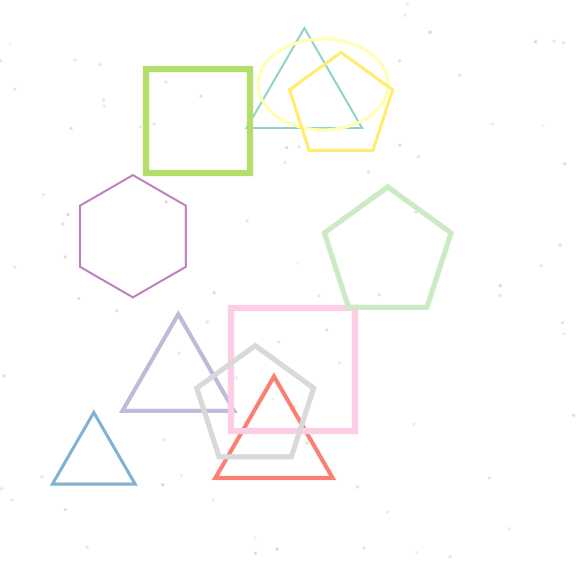[{"shape": "triangle", "thickness": 1, "radius": 0.58, "center": [0.527, 0.835]}, {"shape": "oval", "thickness": 1.5, "radius": 0.56, "center": [0.559, 0.853]}, {"shape": "triangle", "thickness": 2, "radius": 0.56, "center": [0.309, 0.343]}, {"shape": "triangle", "thickness": 2, "radius": 0.59, "center": [0.474, 0.23]}, {"shape": "triangle", "thickness": 1.5, "radius": 0.41, "center": [0.162, 0.202]}, {"shape": "square", "thickness": 3, "radius": 0.45, "center": [0.343, 0.79]}, {"shape": "square", "thickness": 3, "radius": 0.53, "center": [0.507, 0.36]}, {"shape": "pentagon", "thickness": 2.5, "radius": 0.53, "center": [0.442, 0.294]}, {"shape": "hexagon", "thickness": 1, "radius": 0.53, "center": [0.23, 0.59]}, {"shape": "pentagon", "thickness": 2.5, "radius": 0.58, "center": [0.671, 0.56]}, {"shape": "pentagon", "thickness": 1.5, "radius": 0.47, "center": [0.591, 0.815]}]